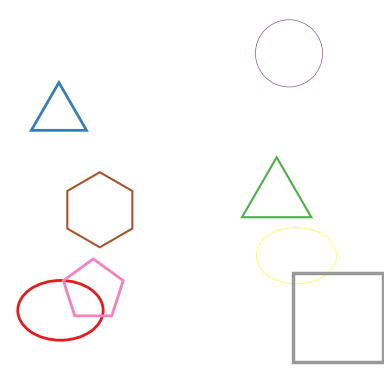[{"shape": "oval", "thickness": 2, "radius": 0.55, "center": [0.157, 0.194]}, {"shape": "triangle", "thickness": 2, "radius": 0.41, "center": [0.153, 0.703]}, {"shape": "triangle", "thickness": 1.5, "radius": 0.52, "center": [0.719, 0.488]}, {"shape": "circle", "thickness": 0.5, "radius": 0.44, "center": [0.751, 0.861]}, {"shape": "oval", "thickness": 0.5, "radius": 0.52, "center": [0.77, 0.336]}, {"shape": "hexagon", "thickness": 1.5, "radius": 0.49, "center": [0.259, 0.455]}, {"shape": "pentagon", "thickness": 2, "radius": 0.41, "center": [0.242, 0.246]}, {"shape": "square", "thickness": 2.5, "radius": 0.58, "center": [0.879, 0.175]}]